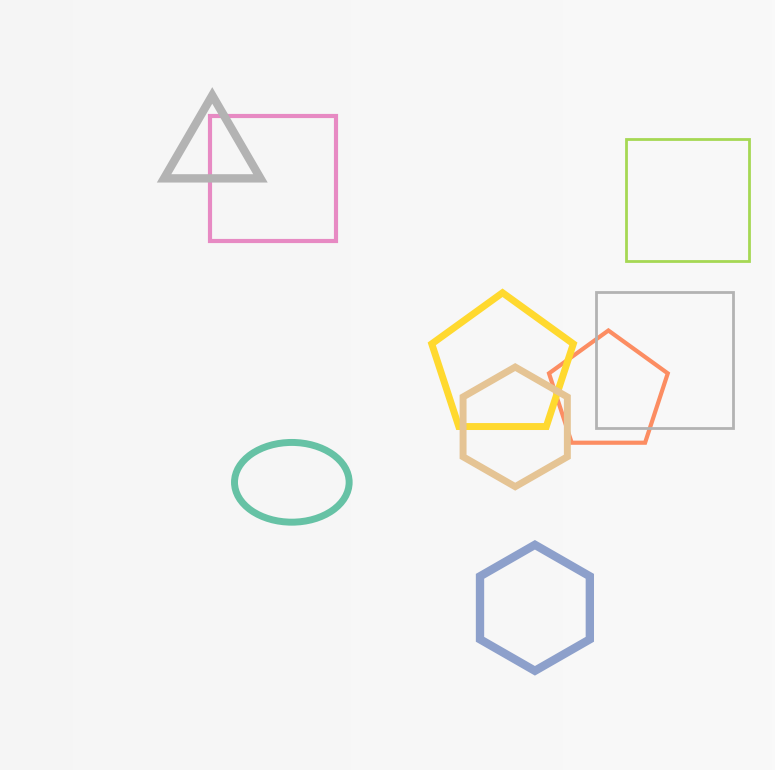[{"shape": "oval", "thickness": 2.5, "radius": 0.37, "center": [0.377, 0.374]}, {"shape": "pentagon", "thickness": 1.5, "radius": 0.4, "center": [0.785, 0.49]}, {"shape": "hexagon", "thickness": 3, "radius": 0.41, "center": [0.69, 0.211]}, {"shape": "square", "thickness": 1.5, "radius": 0.4, "center": [0.352, 0.768]}, {"shape": "square", "thickness": 1, "radius": 0.4, "center": [0.888, 0.741]}, {"shape": "pentagon", "thickness": 2.5, "radius": 0.48, "center": [0.648, 0.524]}, {"shape": "hexagon", "thickness": 2.5, "radius": 0.39, "center": [0.665, 0.446]}, {"shape": "triangle", "thickness": 3, "radius": 0.36, "center": [0.274, 0.804]}, {"shape": "square", "thickness": 1, "radius": 0.44, "center": [0.858, 0.532]}]